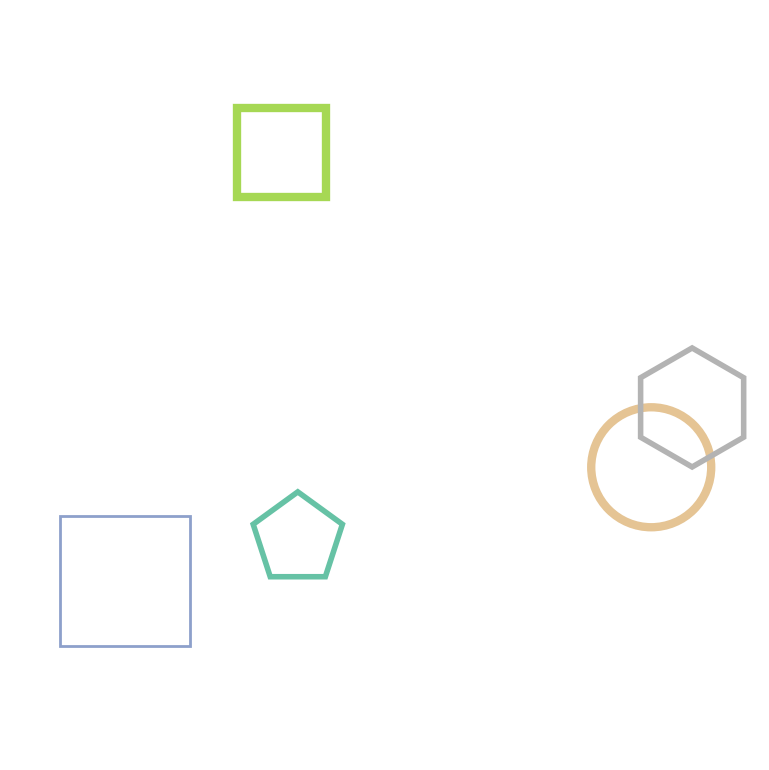[{"shape": "pentagon", "thickness": 2, "radius": 0.3, "center": [0.387, 0.3]}, {"shape": "square", "thickness": 1, "radius": 0.42, "center": [0.162, 0.246]}, {"shape": "square", "thickness": 3, "radius": 0.29, "center": [0.366, 0.802]}, {"shape": "circle", "thickness": 3, "radius": 0.39, "center": [0.846, 0.393]}, {"shape": "hexagon", "thickness": 2, "radius": 0.39, "center": [0.899, 0.471]}]